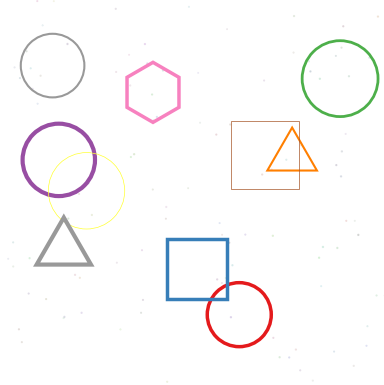[{"shape": "circle", "thickness": 2.5, "radius": 0.42, "center": [0.621, 0.183]}, {"shape": "square", "thickness": 2.5, "radius": 0.39, "center": [0.511, 0.301]}, {"shape": "circle", "thickness": 2, "radius": 0.49, "center": [0.883, 0.796]}, {"shape": "circle", "thickness": 3, "radius": 0.47, "center": [0.153, 0.585]}, {"shape": "triangle", "thickness": 1.5, "radius": 0.37, "center": [0.759, 0.594]}, {"shape": "circle", "thickness": 0.5, "radius": 0.5, "center": [0.225, 0.504]}, {"shape": "square", "thickness": 0.5, "radius": 0.44, "center": [0.688, 0.598]}, {"shape": "hexagon", "thickness": 2.5, "radius": 0.39, "center": [0.397, 0.76]}, {"shape": "triangle", "thickness": 3, "radius": 0.41, "center": [0.166, 0.354]}, {"shape": "circle", "thickness": 1.5, "radius": 0.41, "center": [0.137, 0.83]}]